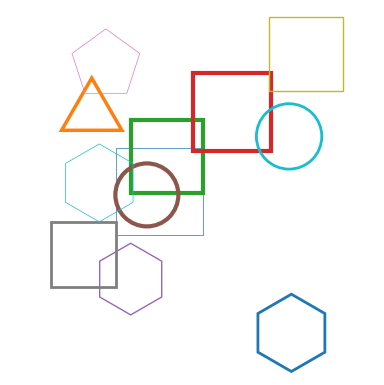[{"shape": "hexagon", "thickness": 2, "radius": 0.5, "center": [0.757, 0.135]}, {"shape": "square", "thickness": 0.5, "radius": 0.57, "center": [0.414, 0.503]}, {"shape": "triangle", "thickness": 2.5, "radius": 0.45, "center": [0.238, 0.707]}, {"shape": "square", "thickness": 3, "radius": 0.47, "center": [0.434, 0.593]}, {"shape": "square", "thickness": 3, "radius": 0.51, "center": [0.603, 0.709]}, {"shape": "hexagon", "thickness": 1, "radius": 0.47, "center": [0.34, 0.275]}, {"shape": "circle", "thickness": 3, "radius": 0.41, "center": [0.381, 0.494]}, {"shape": "pentagon", "thickness": 0.5, "radius": 0.46, "center": [0.275, 0.832]}, {"shape": "square", "thickness": 2, "radius": 0.42, "center": [0.216, 0.338]}, {"shape": "square", "thickness": 1, "radius": 0.48, "center": [0.796, 0.86]}, {"shape": "hexagon", "thickness": 0.5, "radius": 0.51, "center": [0.258, 0.525]}, {"shape": "circle", "thickness": 2, "radius": 0.42, "center": [0.751, 0.646]}]